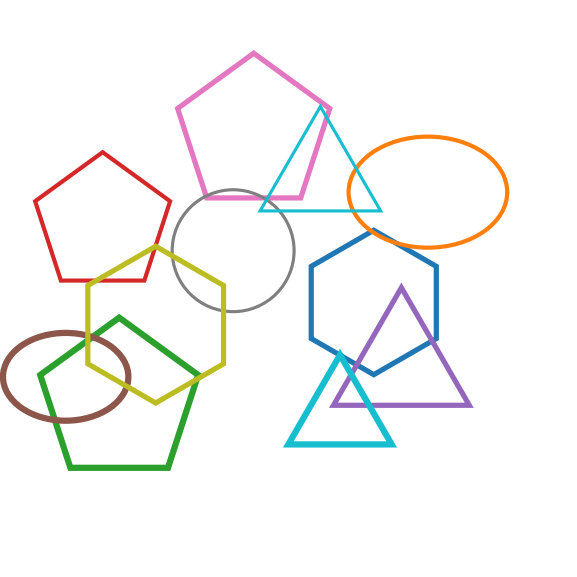[{"shape": "hexagon", "thickness": 2.5, "radius": 0.63, "center": [0.647, 0.475]}, {"shape": "oval", "thickness": 2, "radius": 0.69, "center": [0.741, 0.666]}, {"shape": "pentagon", "thickness": 3, "radius": 0.72, "center": [0.206, 0.305]}, {"shape": "pentagon", "thickness": 2, "radius": 0.61, "center": [0.178, 0.613]}, {"shape": "triangle", "thickness": 2.5, "radius": 0.68, "center": [0.695, 0.365]}, {"shape": "oval", "thickness": 3, "radius": 0.54, "center": [0.114, 0.347]}, {"shape": "pentagon", "thickness": 2.5, "radius": 0.69, "center": [0.439, 0.768]}, {"shape": "circle", "thickness": 1.5, "radius": 0.53, "center": [0.404, 0.565]}, {"shape": "hexagon", "thickness": 2.5, "radius": 0.68, "center": [0.27, 0.437]}, {"shape": "triangle", "thickness": 3, "radius": 0.52, "center": [0.589, 0.281]}, {"shape": "triangle", "thickness": 1.5, "radius": 0.6, "center": [0.555, 0.694]}]